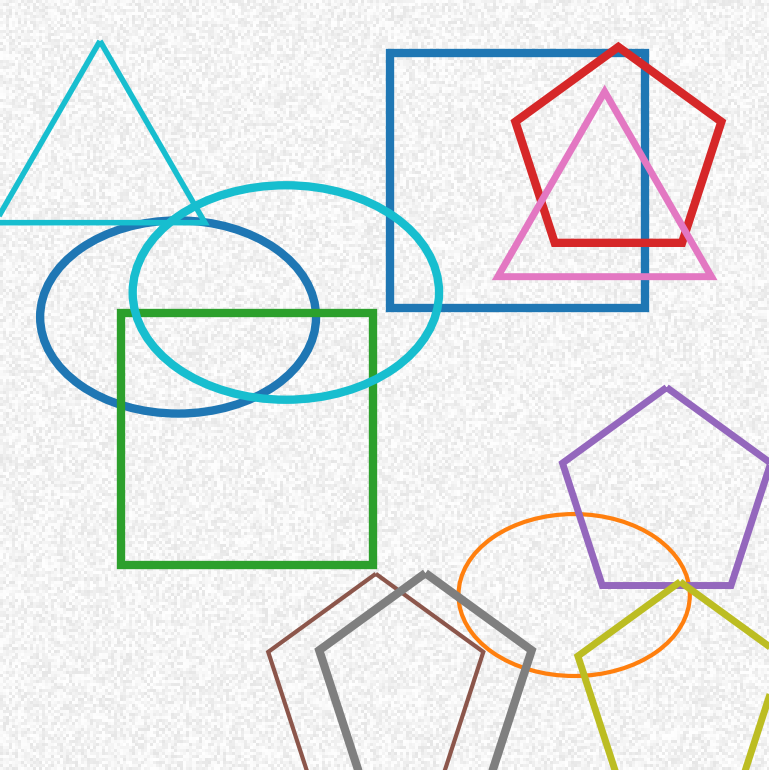[{"shape": "square", "thickness": 3, "radius": 0.83, "center": [0.672, 0.765]}, {"shape": "oval", "thickness": 3, "radius": 0.9, "center": [0.231, 0.588]}, {"shape": "oval", "thickness": 1.5, "radius": 0.75, "center": [0.746, 0.227]}, {"shape": "square", "thickness": 3, "radius": 0.82, "center": [0.321, 0.43]}, {"shape": "pentagon", "thickness": 3, "radius": 0.7, "center": [0.803, 0.798]}, {"shape": "pentagon", "thickness": 2.5, "radius": 0.71, "center": [0.866, 0.355]}, {"shape": "pentagon", "thickness": 1.5, "radius": 0.73, "center": [0.488, 0.108]}, {"shape": "triangle", "thickness": 2.5, "radius": 0.8, "center": [0.785, 0.721]}, {"shape": "pentagon", "thickness": 3, "radius": 0.73, "center": [0.553, 0.111]}, {"shape": "pentagon", "thickness": 2.5, "radius": 0.7, "center": [0.883, 0.105]}, {"shape": "triangle", "thickness": 2, "radius": 0.79, "center": [0.13, 0.789]}, {"shape": "oval", "thickness": 3, "radius": 0.99, "center": [0.371, 0.62]}]